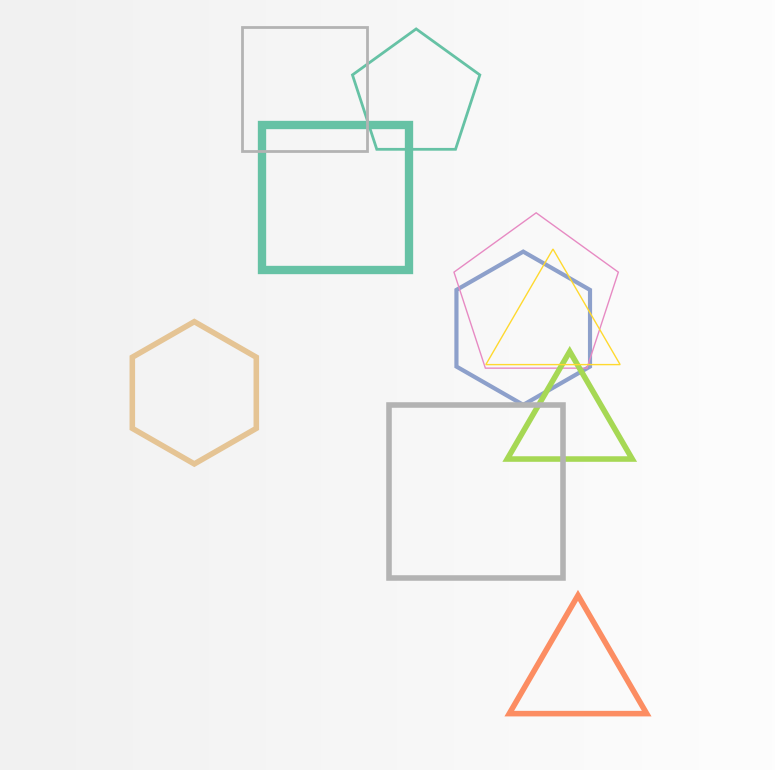[{"shape": "pentagon", "thickness": 1, "radius": 0.43, "center": [0.537, 0.876]}, {"shape": "square", "thickness": 3, "radius": 0.47, "center": [0.433, 0.743]}, {"shape": "triangle", "thickness": 2, "radius": 0.51, "center": [0.746, 0.124]}, {"shape": "hexagon", "thickness": 1.5, "radius": 0.5, "center": [0.675, 0.574]}, {"shape": "pentagon", "thickness": 0.5, "radius": 0.56, "center": [0.692, 0.612]}, {"shape": "triangle", "thickness": 2, "radius": 0.47, "center": [0.735, 0.45]}, {"shape": "triangle", "thickness": 0.5, "radius": 0.5, "center": [0.714, 0.577]}, {"shape": "hexagon", "thickness": 2, "radius": 0.46, "center": [0.251, 0.49]}, {"shape": "square", "thickness": 2, "radius": 0.56, "center": [0.614, 0.361]}, {"shape": "square", "thickness": 1, "radius": 0.4, "center": [0.393, 0.885]}]